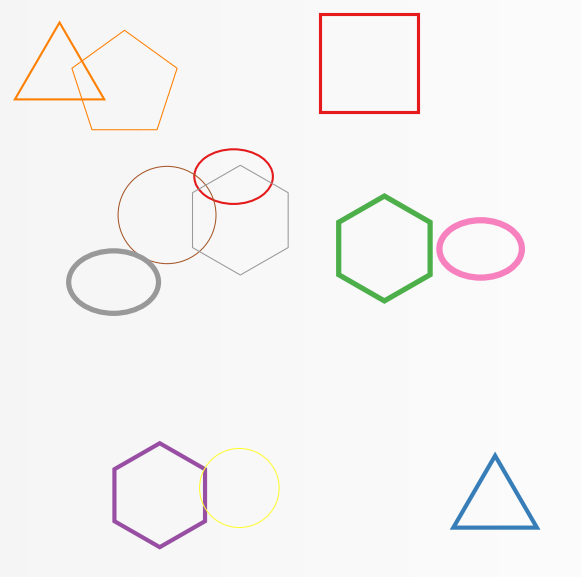[{"shape": "oval", "thickness": 1, "radius": 0.34, "center": [0.402, 0.693]}, {"shape": "square", "thickness": 1.5, "radius": 0.42, "center": [0.635, 0.89]}, {"shape": "triangle", "thickness": 2, "radius": 0.42, "center": [0.852, 0.127]}, {"shape": "hexagon", "thickness": 2.5, "radius": 0.45, "center": [0.661, 0.569]}, {"shape": "hexagon", "thickness": 2, "radius": 0.45, "center": [0.275, 0.142]}, {"shape": "pentagon", "thickness": 0.5, "radius": 0.48, "center": [0.214, 0.851]}, {"shape": "triangle", "thickness": 1, "radius": 0.44, "center": [0.102, 0.871]}, {"shape": "circle", "thickness": 0.5, "radius": 0.34, "center": [0.412, 0.154]}, {"shape": "circle", "thickness": 0.5, "radius": 0.42, "center": [0.287, 0.627]}, {"shape": "oval", "thickness": 3, "radius": 0.35, "center": [0.827, 0.568]}, {"shape": "hexagon", "thickness": 0.5, "radius": 0.48, "center": [0.413, 0.618]}, {"shape": "oval", "thickness": 2.5, "radius": 0.39, "center": [0.195, 0.511]}]